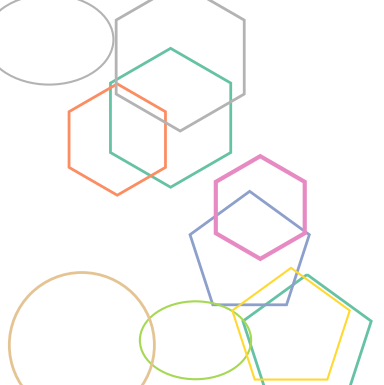[{"shape": "hexagon", "thickness": 2, "radius": 0.9, "center": [0.443, 0.694]}, {"shape": "pentagon", "thickness": 2, "radius": 0.88, "center": [0.798, 0.112]}, {"shape": "hexagon", "thickness": 2, "radius": 0.72, "center": [0.305, 0.638]}, {"shape": "pentagon", "thickness": 2, "radius": 0.81, "center": [0.649, 0.34]}, {"shape": "hexagon", "thickness": 3, "radius": 0.67, "center": [0.676, 0.461]}, {"shape": "oval", "thickness": 1.5, "radius": 0.72, "center": [0.508, 0.116]}, {"shape": "pentagon", "thickness": 1.5, "radius": 0.8, "center": [0.756, 0.144]}, {"shape": "circle", "thickness": 2, "radius": 0.94, "center": [0.213, 0.104]}, {"shape": "hexagon", "thickness": 2, "radius": 0.96, "center": [0.468, 0.852]}, {"shape": "oval", "thickness": 1.5, "radius": 0.84, "center": [0.127, 0.897]}]